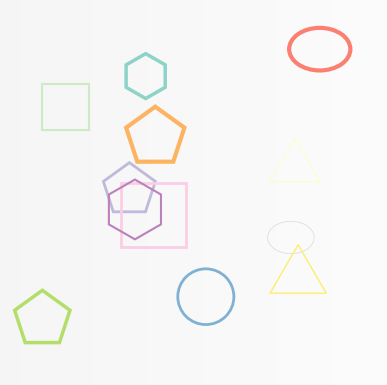[{"shape": "hexagon", "thickness": 2.5, "radius": 0.29, "center": [0.376, 0.802]}, {"shape": "triangle", "thickness": 0.5, "radius": 0.38, "center": [0.761, 0.565]}, {"shape": "pentagon", "thickness": 2, "radius": 0.35, "center": [0.334, 0.507]}, {"shape": "oval", "thickness": 3, "radius": 0.4, "center": [0.825, 0.872]}, {"shape": "circle", "thickness": 2, "radius": 0.36, "center": [0.531, 0.229]}, {"shape": "pentagon", "thickness": 3, "radius": 0.4, "center": [0.401, 0.644]}, {"shape": "pentagon", "thickness": 2.5, "radius": 0.38, "center": [0.109, 0.171]}, {"shape": "square", "thickness": 2, "radius": 0.42, "center": [0.396, 0.442]}, {"shape": "oval", "thickness": 0.5, "radius": 0.3, "center": [0.751, 0.383]}, {"shape": "hexagon", "thickness": 1.5, "radius": 0.39, "center": [0.348, 0.456]}, {"shape": "square", "thickness": 1.5, "radius": 0.3, "center": [0.169, 0.723]}, {"shape": "triangle", "thickness": 1, "radius": 0.42, "center": [0.769, 0.28]}]